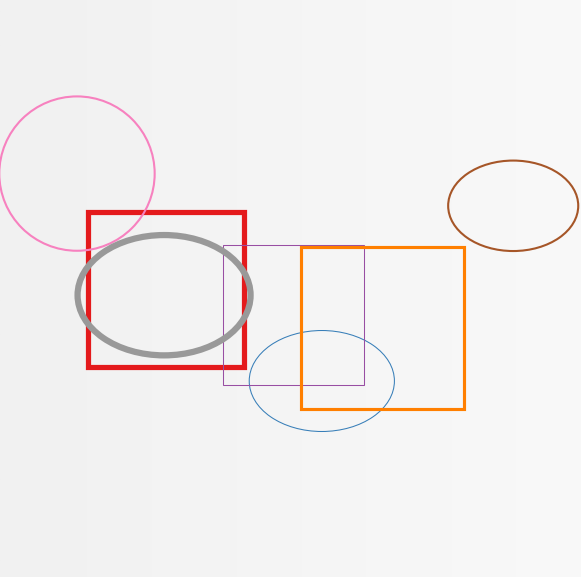[{"shape": "square", "thickness": 2.5, "radius": 0.67, "center": [0.286, 0.498]}, {"shape": "oval", "thickness": 0.5, "radius": 0.62, "center": [0.554, 0.339]}, {"shape": "square", "thickness": 0.5, "radius": 0.61, "center": [0.506, 0.453]}, {"shape": "square", "thickness": 1.5, "radius": 0.7, "center": [0.658, 0.431]}, {"shape": "oval", "thickness": 1, "radius": 0.56, "center": [0.883, 0.643]}, {"shape": "circle", "thickness": 1, "radius": 0.67, "center": [0.132, 0.699]}, {"shape": "oval", "thickness": 3, "radius": 0.74, "center": [0.282, 0.488]}]